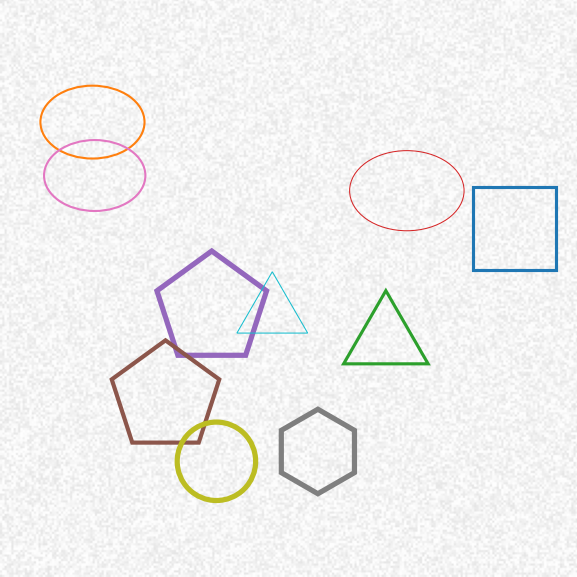[{"shape": "square", "thickness": 1.5, "radius": 0.36, "center": [0.89, 0.603]}, {"shape": "oval", "thickness": 1, "radius": 0.45, "center": [0.16, 0.788]}, {"shape": "triangle", "thickness": 1.5, "radius": 0.42, "center": [0.668, 0.411]}, {"shape": "oval", "thickness": 0.5, "radius": 0.5, "center": [0.704, 0.669]}, {"shape": "pentagon", "thickness": 2.5, "radius": 0.5, "center": [0.367, 0.465]}, {"shape": "pentagon", "thickness": 2, "radius": 0.49, "center": [0.287, 0.312]}, {"shape": "oval", "thickness": 1, "radius": 0.44, "center": [0.164, 0.695]}, {"shape": "hexagon", "thickness": 2.5, "radius": 0.37, "center": [0.55, 0.217]}, {"shape": "circle", "thickness": 2.5, "radius": 0.34, "center": [0.375, 0.2]}, {"shape": "triangle", "thickness": 0.5, "radius": 0.35, "center": [0.472, 0.458]}]